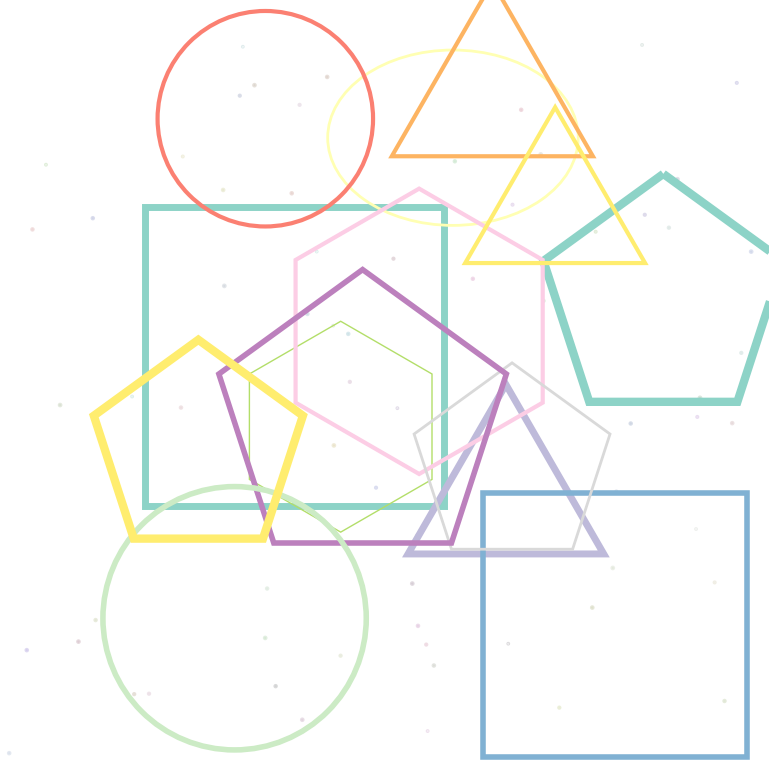[{"shape": "pentagon", "thickness": 3, "radius": 0.82, "center": [0.861, 0.611]}, {"shape": "square", "thickness": 2.5, "radius": 0.97, "center": [0.383, 0.537]}, {"shape": "oval", "thickness": 1, "radius": 0.81, "center": [0.588, 0.821]}, {"shape": "triangle", "thickness": 2.5, "radius": 0.73, "center": [0.657, 0.354]}, {"shape": "circle", "thickness": 1.5, "radius": 0.7, "center": [0.345, 0.846]}, {"shape": "square", "thickness": 2, "radius": 0.86, "center": [0.799, 0.188]}, {"shape": "triangle", "thickness": 1.5, "radius": 0.75, "center": [0.639, 0.872]}, {"shape": "hexagon", "thickness": 0.5, "radius": 0.68, "center": [0.442, 0.446]}, {"shape": "hexagon", "thickness": 1.5, "radius": 0.93, "center": [0.544, 0.57]}, {"shape": "pentagon", "thickness": 1, "radius": 0.67, "center": [0.665, 0.395]}, {"shape": "pentagon", "thickness": 2, "radius": 0.98, "center": [0.471, 0.454]}, {"shape": "circle", "thickness": 2, "radius": 0.85, "center": [0.305, 0.197]}, {"shape": "triangle", "thickness": 1.5, "radius": 0.67, "center": [0.721, 0.726]}, {"shape": "pentagon", "thickness": 3, "radius": 0.71, "center": [0.258, 0.416]}]